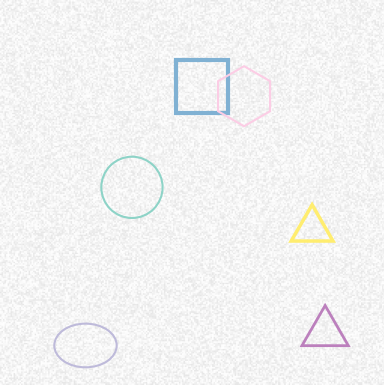[{"shape": "circle", "thickness": 1.5, "radius": 0.4, "center": [0.343, 0.513]}, {"shape": "oval", "thickness": 1.5, "radius": 0.41, "center": [0.222, 0.103]}, {"shape": "square", "thickness": 3, "radius": 0.34, "center": [0.525, 0.775]}, {"shape": "hexagon", "thickness": 1.5, "radius": 0.39, "center": [0.634, 0.75]}, {"shape": "triangle", "thickness": 2, "radius": 0.35, "center": [0.845, 0.137]}, {"shape": "triangle", "thickness": 2.5, "radius": 0.31, "center": [0.811, 0.405]}]